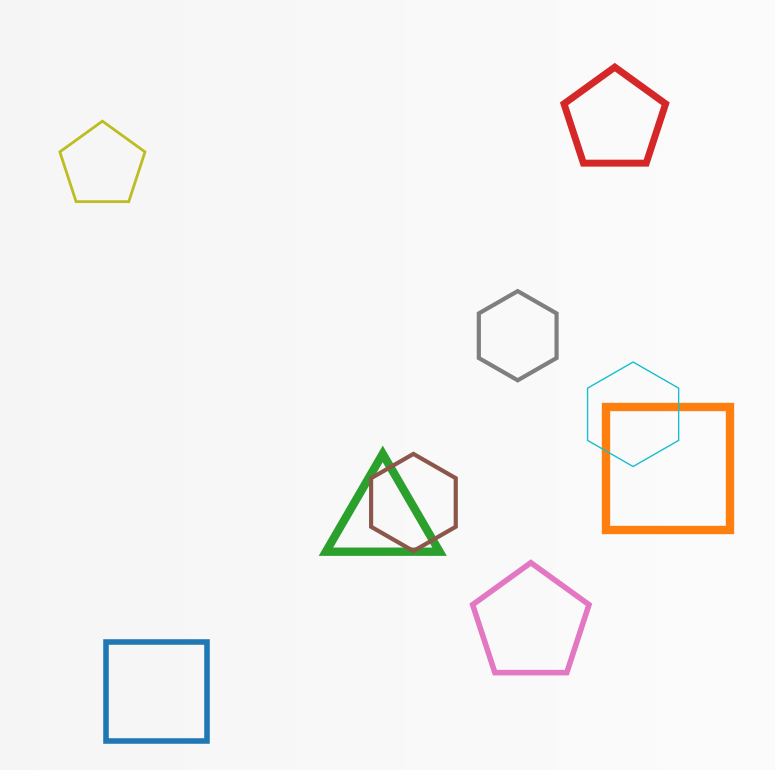[{"shape": "square", "thickness": 2, "radius": 0.32, "center": [0.202, 0.102]}, {"shape": "square", "thickness": 3, "radius": 0.4, "center": [0.862, 0.392]}, {"shape": "triangle", "thickness": 3, "radius": 0.42, "center": [0.494, 0.326]}, {"shape": "pentagon", "thickness": 2.5, "radius": 0.34, "center": [0.793, 0.844]}, {"shape": "hexagon", "thickness": 1.5, "radius": 0.32, "center": [0.533, 0.347]}, {"shape": "pentagon", "thickness": 2, "radius": 0.39, "center": [0.685, 0.19]}, {"shape": "hexagon", "thickness": 1.5, "radius": 0.29, "center": [0.668, 0.564]}, {"shape": "pentagon", "thickness": 1, "radius": 0.29, "center": [0.132, 0.785]}, {"shape": "hexagon", "thickness": 0.5, "radius": 0.34, "center": [0.817, 0.462]}]